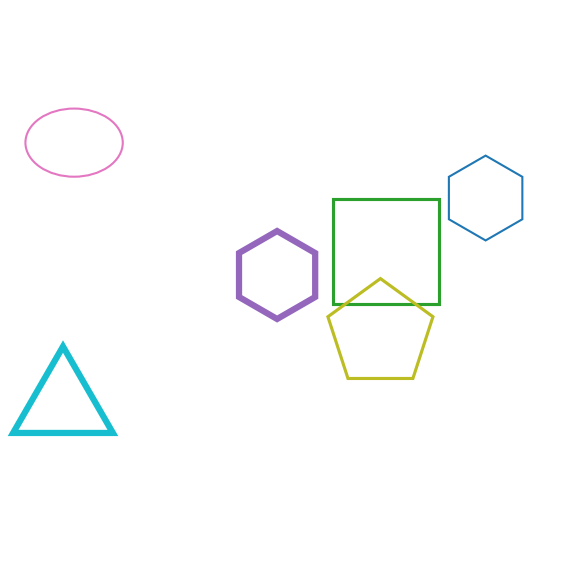[{"shape": "hexagon", "thickness": 1, "radius": 0.37, "center": [0.841, 0.656]}, {"shape": "square", "thickness": 1.5, "radius": 0.46, "center": [0.668, 0.564]}, {"shape": "hexagon", "thickness": 3, "radius": 0.38, "center": [0.48, 0.523]}, {"shape": "oval", "thickness": 1, "radius": 0.42, "center": [0.128, 0.752]}, {"shape": "pentagon", "thickness": 1.5, "radius": 0.48, "center": [0.659, 0.421]}, {"shape": "triangle", "thickness": 3, "radius": 0.5, "center": [0.109, 0.299]}]